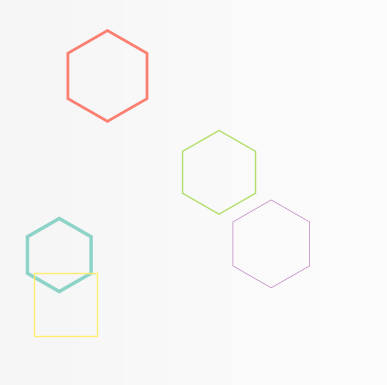[{"shape": "hexagon", "thickness": 2.5, "radius": 0.47, "center": [0.153, 0.338]}, {"shape": "hexagon", "thickness": 2, "radius": 0.59, "center": [0.277, 0.803]}, {"shape": "hexagon", "thickness": 1, "radius": 0.54, "center": [0.565, 0.552]}, {"shape": "hexagon", "thickness": 0.5, "radius": 0.57, "center": [0.7, 0.367]}, {"shape": "square", "thickness": 1, "radius": 0.41, "center": [0.169, 0.21]}]